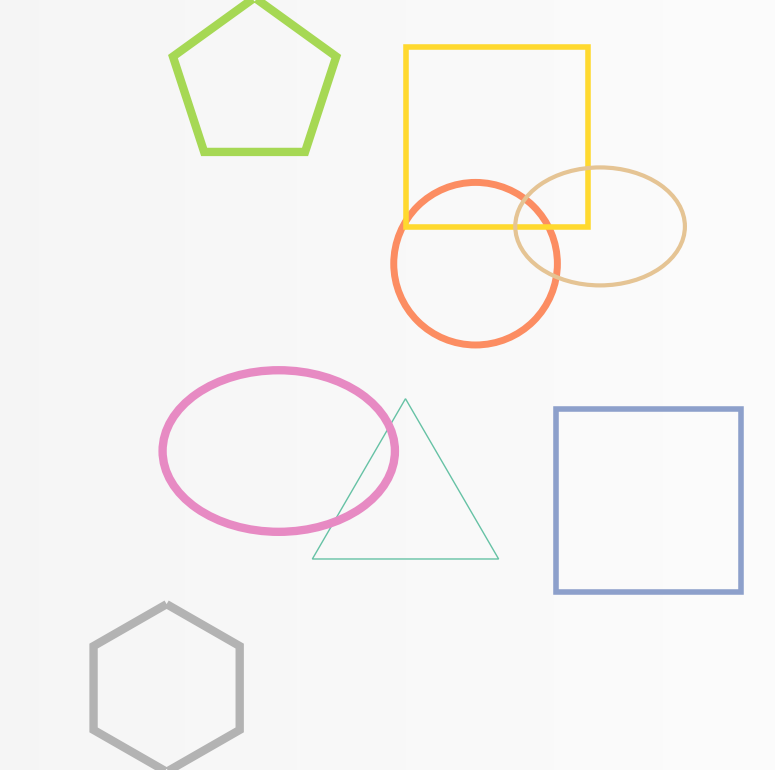[{"shape": "triangle", "thickness": 0.5, "radius": 0.69, "center": [0.523, 0.343]}, {"shape": "circle", "thickness": 2.5, "radius": 0.53, "center": [0.614, 0.658]}, {"shape": "square", "thickness": 2, "radius": 0.59, "center": [0.837, 0.35]}, {"shape": "oval", "thickness": 3, "radius": 0.75, "center": [0.36, 0.414]}, {"shape": "pentagon", "thickness": 3, "radius": 0.55, "center": [0.329, 0.892]}, {"shape": "square", "thickness": 2, "radius": 0.58, "center": [0.641, 0.822]}, {"shape": "oval", "thickness": 1.5, "radius": 0.55, "center": [0.774, 0.706]}, {"shape": "hexagon", "thickness": 3, "radius": 0.54, "center": [0.215, 0.107]}]